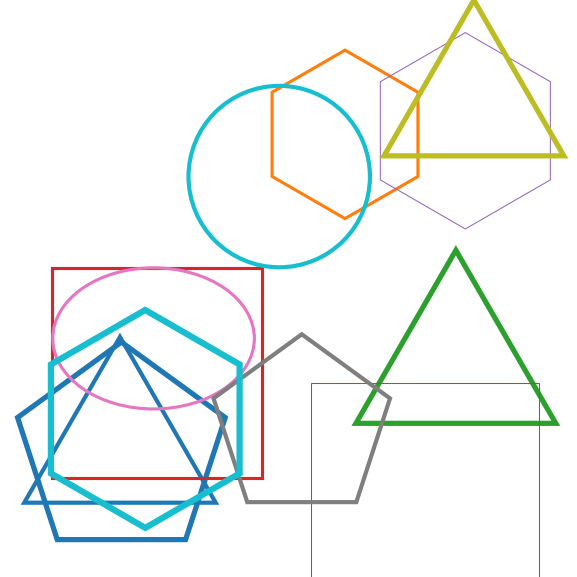[{"shape": "pentagon", "thickness": 2.5, "radius": 0.95, "center": [0.21, 0.218]}, {"shape": "triangle", "thickness": 2, "radius": 0.96, "center": [0.208, 0.224]}, {"shape": "hexagon", "thickness": 1.5, "radius": 0.73, "center": [0.597, 0.766]}, {"shape": "triangle", "thickness": 2.5, "radius": 1.0, "center": [0.789, 0.366]}, {"shape": "square", "thickness": 1.5, "radius": 0.91, "center": [0.272, 0.353]}, {"shape": "hexagon", "thickness": 0.5, "radius": 0.85, "center": [0.806, 0.773]}, {"shape": "square", "thickness": 0.5, "radius": 0.99, "center": [0.735, 0.138]}, {"shape": "oval", "thickness": 1.5, "radius": 0.87, "center": [0.266, 0.413]}, {"shape": "pentagon", "thickness": 2, "radius": 0.8, "center": [0.523, 0.26]}, {"shape": "triangle", "thickness": 2.5, "radius": 0.9, "center": [0.821, 0.819]}, {"shape": "hexagon", "thickness": 3, "radius": 0.94, "center": [0.252, 0.274]}, {"shape": "circle", "thickness": 2, "radius": 0.79, "center": [0.484, 0.693]}]